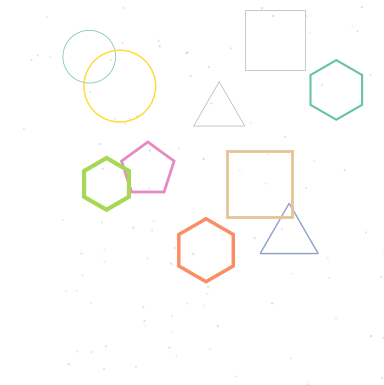[{"shape": "hexagon", "thickness": 1.5, "radius": 0.39, "center": [0.874, 0.766]}, {"shape": "circle", "thickness": 0.5, "radius": 0.34, "center": [0.232, 0.853]}, {"shape": "hexagon", "thickness": 2.5, "radius": 0.41, "center": [0.535, 0.35]}, {"shape": "triangle", "thickness": 1, "radius": 0.43, "center": [0.751, 0.385]}, {"shape": "pentagon", "thickness": 2, "radius": 0.36, "center": [0.384, 0.559]}, {"shape": "hexagon", "thickness": 3, "radius": 0.34, "center": [0.277, 0.522]}, {"shape": "circle", "thickness": 1, "radius": 0.47, "center": [0.311, 0.776]}, {"shape": "square", "thickness": 2, "radius": 0.42, "center": [0.674, 0.522]}, {"shape": "square", "thickness": 0.5, "radius": 0.39, "center": [0.715, 0.897]}, {"shape": "triangle", "thickness": 0.5, "radius": 0.38, "center": [0.569, 0.711]}]